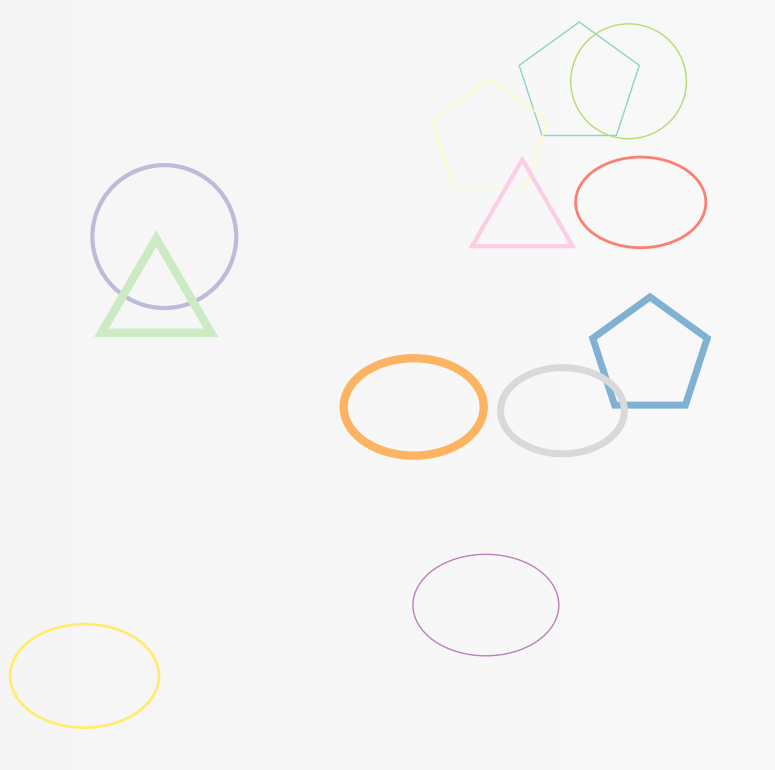[{"shape": "pentagon", "thickness": 0.5, "radius": 0.41, "center": [0.747, 0.89]}, {"shape": "pentagon", "thickness": 0.5, "radius": 0.39, "center": [0.632, 0.82]}, {"shape": "circle", "thickness": 1.5, "radius": 0.46, "center": [0.212, 0.693]}, {"shape": "oval", "thickness": 1, "radius": 0.42, "center": [0.827, 0.737]}, {"shape": "pentagon", "thickness": 2.5, "radius": 0.39, "center": [0.839, 0.537]}, {"shape": "oval", "thickness": 3, "radius": 0.45, "center": [0.534, 0.472]}, {"shape": "circle", "thickness": 0.5, "radius": 0.37, "center": [0.811, 0.894]}, {"shape": "triangle", "thickness": 1.5, "radius": 0.37, "center": [0.674, 0.718]}, {"shape": "oval", "thickness": 2.5, "radius": 0.4, "center": [0.726, 0.467]}, {"shape": "oval", "thickness": 0.5, "radius": 0.47, "center": [0.627, 0.214]}, {"shape": "triangle", "thickness": 3, "radius": 0.41, "center": [0.202, 0.609]}, {"shape": "oval", "thickness": 1, "radius": 0.48, "center": [0.109, 0.122]}]